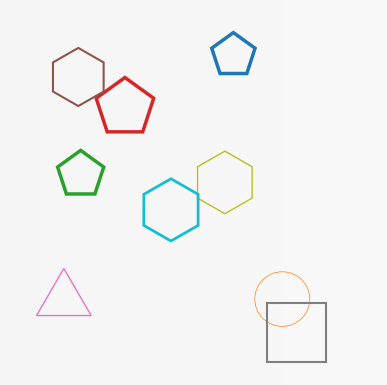[{"shape": "pentagon", "thickness": 2.5, "radius": 0.29, "center": [0.602, 0.857]}, {"shape": "circle", "thickness": 0.5, "radius": 0.35, "center": [0.728, 0.223]}, {"shape": "pentagon", "thickness": 2.5, "radius": 0.31, "center": [0.208, 0.547]}, {"shape": "pentagon", "thickness": 2.5, "radius": 0.39, "center": [0.322, 0.721]}, {"shape": "hexagon", "thickness": 1.5, "radius": 0.38, "center": [0.202, 0.8]}, {"shape": "triangle", "thickness": 1, "radius": 0.41, "center": [0.165, 0.221]}, {"shape": "square", "thickness": 1.5, "radius": 0.38, "center": [0.765, 0.136]}, {"shape": "hexagon", "thickness": 1, "radius": 0.41, "center": [0.58, 0.526]}, {"shape": "hexagon", "thickness": 2, "radius": 0.4, "center": [0.441, 0.455]}]